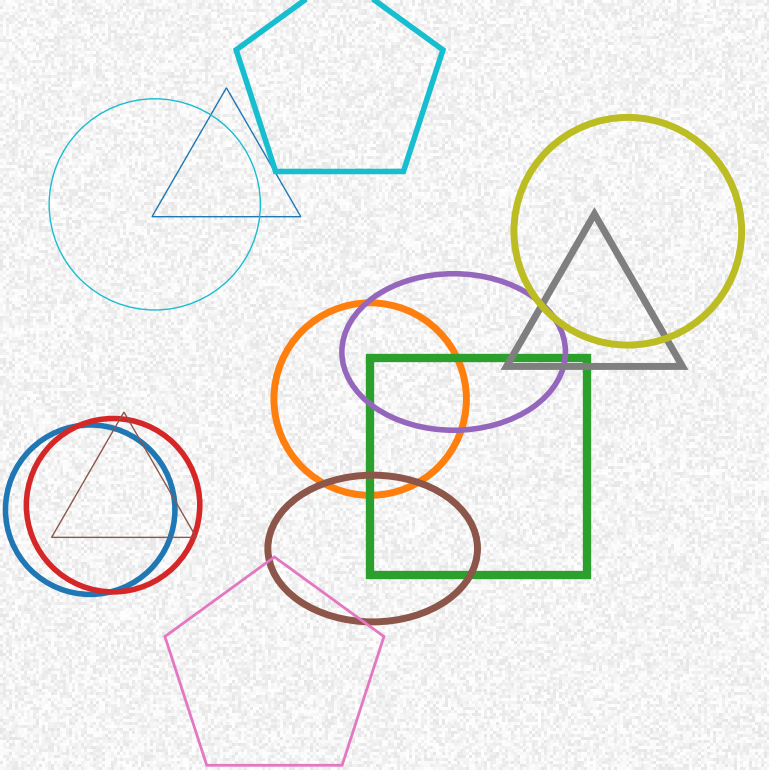[{"shape": "triangle", "thickness": 0.5, "radius": 0.56, "center": [0.294, 0.774]}, {"shape": "circle", "thickness": 2, "radius": 0.55, "center": [0.117, 0.338]}, {"shape": "circle", "thickness": 2.5, "radius": 0.62, "center": [0.481, 0.482]}, {"shape": "square", "thickness": 3, "radius": 0.71, "center": [0.621, 0.394]}, {"shape": "circle", "thickness": 2, "radius": 0.56, "center": [0.147, 0.344]}, {"shape": "oval", "thickness": 2, "radius": 0.73, "center": [0.589, 0.543]}, {"shape": "triangle", "thickness": 0.5, "radius": 0.54, "center": [0.161, 0.356]}, {"shape": "oval", "thickness": 2.5, "radius": 0.68, "center": [0.484, 0.288]}, {"shape": "pentagon", "thickness": 1, "radius": 0.75, "center": [0.356, 0.127]}, {"shape": "triangle", "thickness": 2.5, "radius": 0.66, "center": [0.772, 0.59]}, {"shape": "circle", "thickness": 2.5, "radius": 0.74, "center": [0.815, 0.7]}, {"shape": "pentagon", "thickness": 2, "radius": 0.71, "center": [0.441, 0.892]}, {"shape": "circle", "thickness": 0.5, "radius": 0.69, "center": [0.201, 0.735]}]